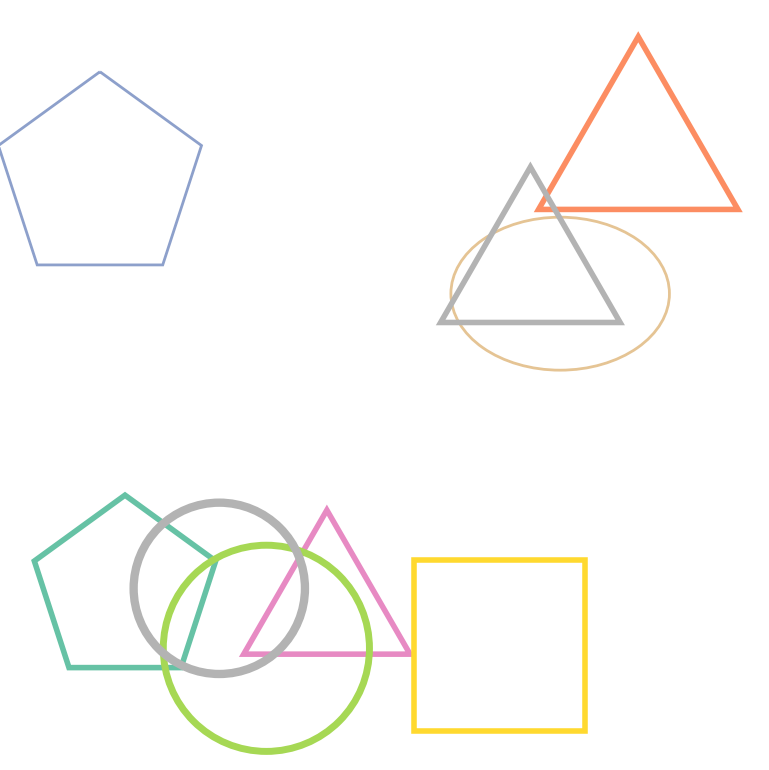[{"shape": "pentagon", "thickness": 2, "radius": 0.62, "center": [0.162, 0.233]}, {"shape": "triangle", "thickness": 2, "radius": 0.75, "center": [0.829, 0.803]}, {"shape": "pentagon", "thickness": 1, "radius": 0.69, "center": [0.13, 0.768]}, {"shape": "triangle", "thickness": 2, "radius": 0.62, "center": [0.425, 0.213]}, {"shape": "circle", "thickness": 2.5, "radius": 0.67, "center": [0.346, 0.158]}, {"shape": "square", "thickness": 2, "radius": 0.56, "center": [0.649, 0.162]}, {"shape": "oval", "thickness": 1, "radius": 0.71, "center": [0.727, 0.619]}, {"shape": "triangle", "thickness": 2, "radius": 0.67, "center": [0.689, 0.648]}, {"shape": "circle", "thickness": 3, "radius": 0.56, "center": [0.285, 0.236]}]